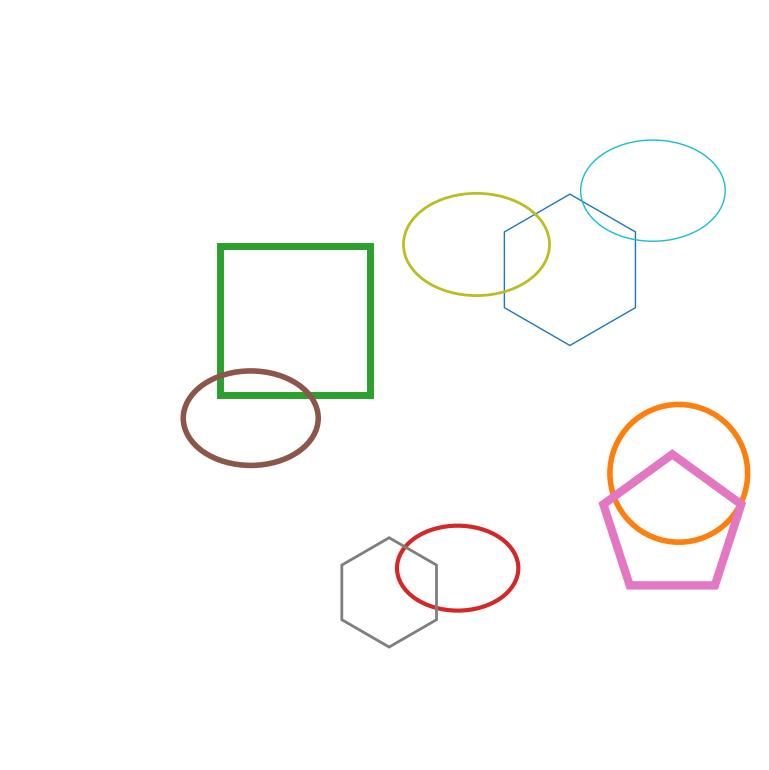[{"shape": "hexagon", "thickness": 0.5, "radius": 0.49, "center": [0.74, 0.65]}, {"shape": "circle", "thickness": 2, "radius": 0.45, "center": [0.882, 0.385]}, {"shape": "square", "thickness": 2.5, "radius": 0.49, "center": [0.383, 0.584]}, {"shape": "oval", "thickness": 1.5, "radius": 0.39, "center": [0.594, 0.262]}, {"shape": "oval", "thickness": 2, "radius": 0.44, "center": [0.326, 0.457]}, {"shape": "pentagon", "thickness": 3, "radius": 0.47, "center": [0.873, 0.316]}, {"shape": "hexagon", "thickness": 1, "radius": 0.35, "center": [0.505, 0.231]}, {"shape": "oval", "thickness": 1, "radius": 0.47, "center": [0.619, 0.683]}, {"shape": "oval", "thickness": 0.5, "radius": 0.47, "center": [0.848, 0.752]}]